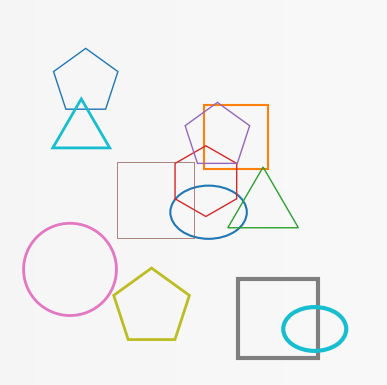[{"shape": "pentagon", "thickness": 1, "radius": 0.44, "center": [0.221, 0.787]}, {"shape": "oval", "thickness": 1.5, "radius": 0.49, "center": [0.538, 0.449]}, {"shape": "square", "thickness": 1.5, "radius": 0.41, "center": [0.609, 0.644]}, {"shape": "triangle", "thickness": 1, "radius": 0.53, "center": [0.679, 0.461]}, {"shape": "hexagon", "thickness": 1, "radius": 0.46, "center": [0.531, 0.53]}, {"shape": "pentagon", "thickness": 1, "radius": 0.44, "center": [0.561, 0.646]}, {"shape": "square", "thickness": 0.5, "radius": 0.49, "center": [0.401, 0.48]}, {"shape": "circle", "thickness": 2, "radius": 0.6, "center": [0.181, 0.3]}, {"shape": "square", "thickness": 3, "radius": 0.52, "center": [0.718, 0.173]}, {"shape": "pentagon", "thickness": 2, "radius": 0.51, "center": [0.391, 0.201]}, {"shape": "oval", "thickness": 3, "radius": 0.41, "center": [0.812, 0.145]}, {"shape": "triangle", "thickness": 2, "radius": 0.42, "center": [0.21, 0.658]}]